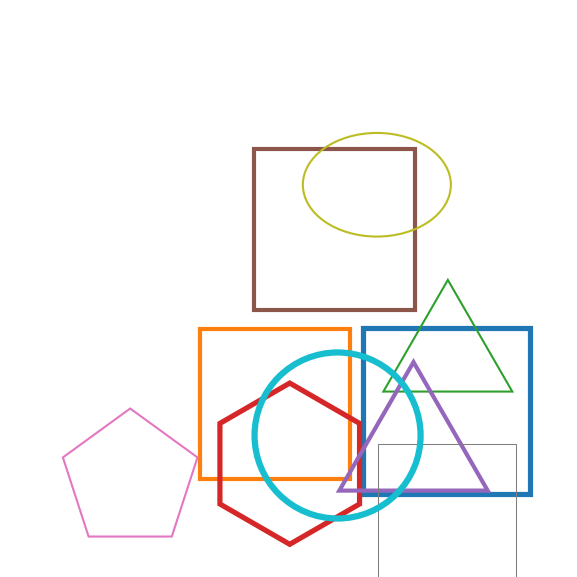[{"shape": "square", "thickness": 2.5, "radius": 0.72, "center": [0.773, 0.288]}, {"shape": "square", "thickness": 2, "radius": 0.65, "center": [0.476, 0.3]}, {"shape": "triangle", "thickness": 1, "radius": 0.64, "center": [0.775, 0.386]}, {"shape": "hexagon", "thickness": 2.5, "radius": 0.7, "center": [0.502, 0.196]}, {"shape": "triangle", "thickness": 2, "radius": 0.74, "center": [0.716, 0.224]}, {"shape": "square", "thickness": 2, "radius": 0.7, "center": [0.579, 0.602]}, {"shape": "pentagon", "thickness": 1, "radius": 0.61, "center": [0.225, 0.169]}, {"shape": "square", "thickness": 0.5, "radius": 0.6, "center": [0.775, 0.111]}, {"shape": "oval", "thickness": 1, "radius": 0.64, "center": [0.653, 0.679]}, {"shape": "circle", "thickness": 3, "radius": 0.72, "center": [0.585, 0.245]}]